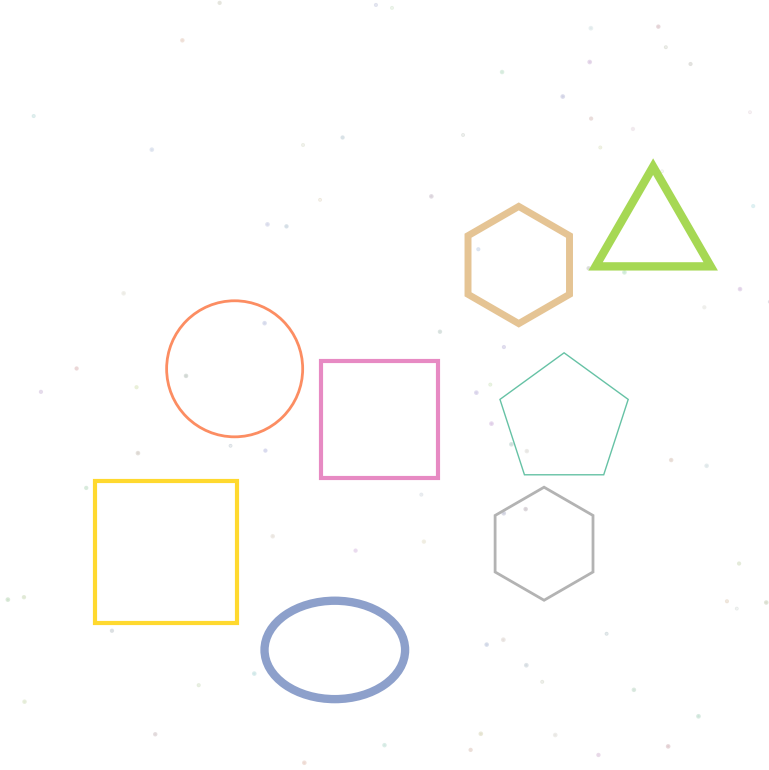[{"shape": "pentagon", "thickness": 0.5, "radius": 0.44, "center": [0.733, 0.454]}, {"shape": "circle", "thickness": 1, "radius": 0.44, "center": [0.305, 0.521]}, {"shape": "oval", "thickness": 3, "radius": 0.46, "center": [0.435, 0.156]}, {"shape": "square", "thickness": 1.5, "radius": 0.38, "center": [0.493, 0.455]}, {"shape": "triangle", "thickness": 3, "radius": 0.43, "center": [0.848, 0.697]}, {"shape": "square", "thickness": 1.5, "radius": 0.46, "center": [0.216, 0.284]}, {"shape": "hexagon", "thickness": 2.5, "radius": 0.38, "center": [0.674, 0.656]}, {"shape": "hexagon", "thickness": 1, "radius": 0.37, "center": [0.707, 0.294]}]